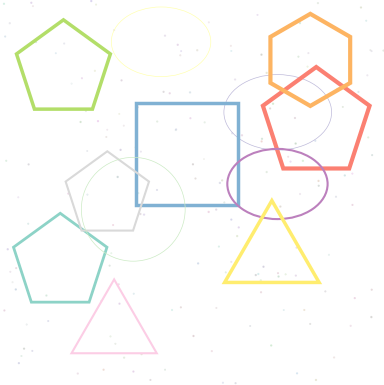[{"shape": "pentagon", "thickness": 2, "radius": 0.64, "center": [0.156, 0.318]}, {"shape": "oval", "thickness": 0.5, "radius": 0.65, "center": [0.418, 0.891]}, {"shape": "oval", "thickness": 0.5, "radius": 0.7, "center": [0.721, 0.708]}, {"shape": "pentagon", "thickness": 3, "radius": 0.73, "center": [0.821, 0.68]}, {"shape": "square", "thickness": 2.5, "radius": 0.66, "center": [0.485, 0.6]}, {"shape": "hexagon", "thickness": 3, "radius": 0.6, "center": [0.806, 0.844]}, {"shape": "pentagon", "thickness": 2.5, "radius": 0.64, "center": [0.165, 0.82]}, {"shape": "triangle", "thickness": 1.5, "radius": 0.64, "center": [0.296, 0.146]}, {"shape": "pentagon", "thickness": 1.5, "radius": 0.57, "center": [0.279, 0.493]}, {"shape": "oval", "thickness": 1.5, "radius": 0.65, "center": [0.721, 0.522]}, {"shape": "circle", "thickness": 0.5, "radius": 0.67, "center": [0.346, 0.456]}, {"shape": "triangle", "thickness": 2.5, "radius": 0.71, "center": [0.706, 0.337]}]